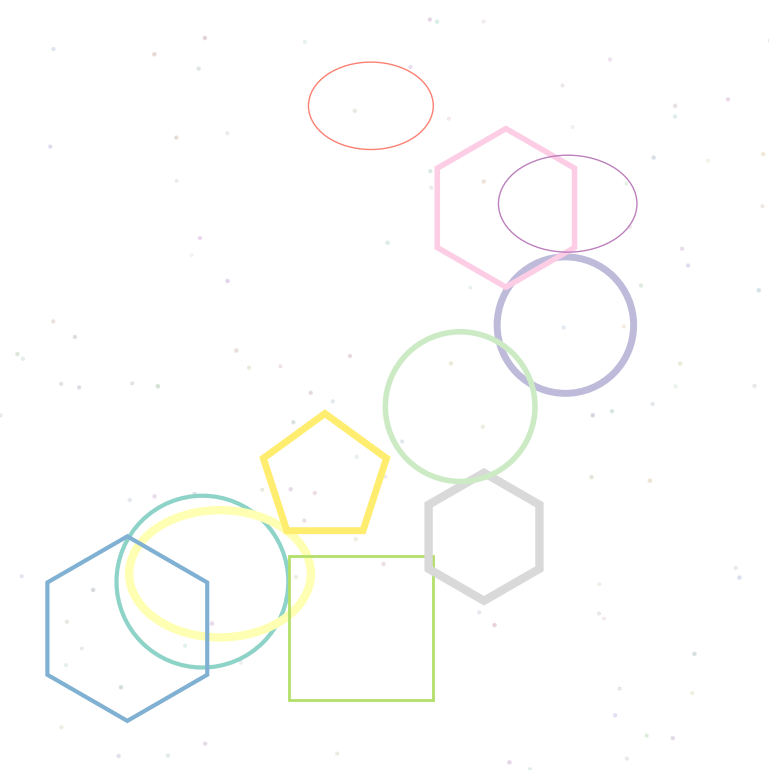[{"shape": "circle", "thickness": 1.5, "radius": 0.56, "center": [0.263, 0.245]}, {"shape": "oval", "thickness": 3, "radius": 0.59, "center": [0.286, 0.255]}, {"shape": "circle", "thickness": 2.5, "radius": 0.44, "center": [0.734, 0.578]}, {"shape": "oval", "thickness": 0.5, "radius": 0.41, "center": [0.482, 0.863]}, {"shape": "hexagon", "thickness": 1.5, "radius": 0.6, "center": [0.165, 0.184]}, {"shape": "square", "thickness": 1, "radius": 0.47, "center": [0.468, 0.184]}, {"shape": "hexagon", "thickness": 2, "radius": 0.51, "center": [0.657, 0.73]}, {"shape": "hexagon", "thickness": 3, "radius": 0.42, "center": [0.629, 0.303]}, {"shape": "oval", "thickness": 0.5, "radius": 0.45, "center": [0.737, 0.735]}, {"shape": "circle", "thickness": 2, "radius": 0.49, "center": [0.598, 0.472]}, {"shape": "pentagon", "thickness": 2.5, "radius": 0.42, "center": [0.422, 0.379]}]